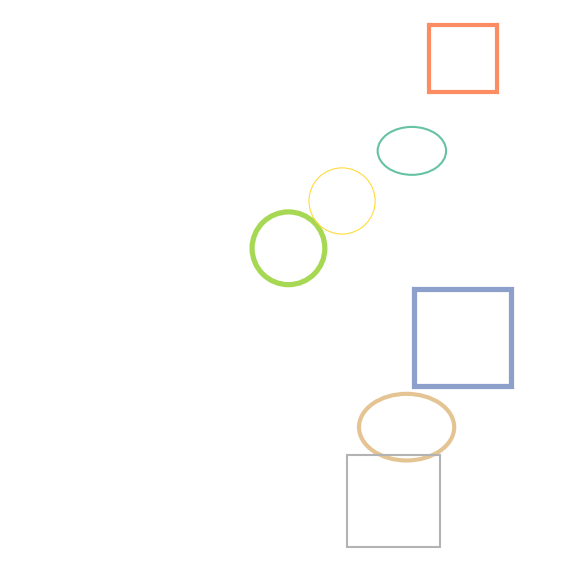[{"shape": "oval", "thickness": 1, "radius": 0.3, "center": [0.713, 0.738]}, {"shape": "square", "thickness": 2, "radius": 0.29, "center": [0.802, 0.898]}, {"shape": "square", "thickness": 2.5, "radius": 0.42, "center": [0.801, 0.415]}, {"shape": "circle", "thickness": 2.5, "radius": 0.31, "center": [0.499, 0.569]}, {"shape": "circle", "thickness": 0.5, "radius": 0.29, "center": [0.592, 0.651]}, {"shape": "oval", "thickness": 2, "radius": 0.41, "center": [0.704, 0.259]}, {"shape": "square", "thickness": 1, "radius": 0.4, "center": [0.682, 0.132]}]